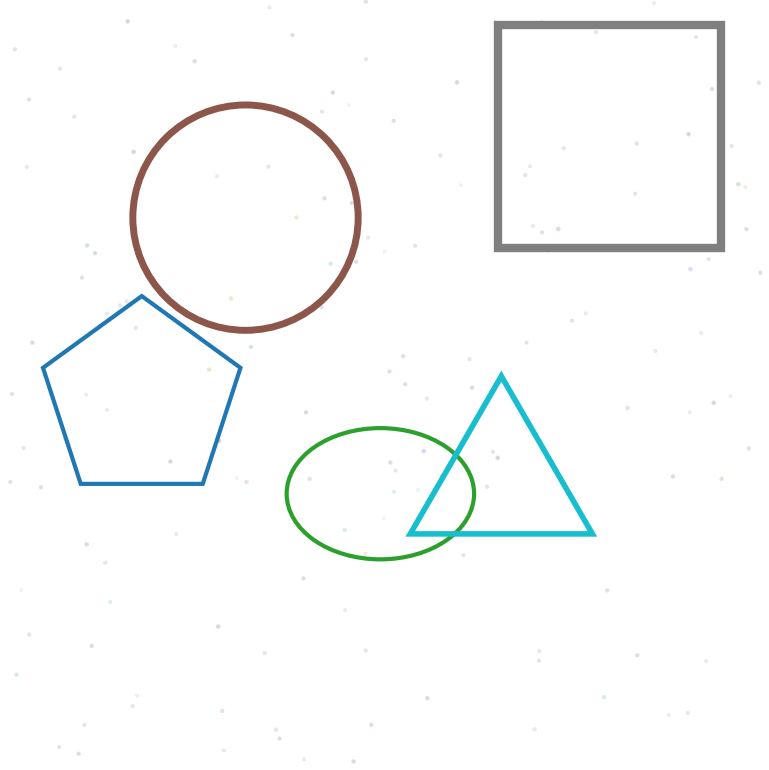[{"shape": "pentagon", "thickness": 1.5, "radius": 0.67, "center": [0.184, 0.481]}, {"shape": "oval", "thickness": 1.5, "radius": 0.61, "center": [0.494, 0.359]}, {"shape": "circle", "thickness": 2.5, "radius": 0.73, "center": [0.319, 0.717]}, {"shape": "square", "thickness": 3, "radius": 0.72, "center": [0.792, 0.822]}, {"shape": "triangle", "thickness": 2, "radius": 0.68, "center": [0.651, 0.375]}]